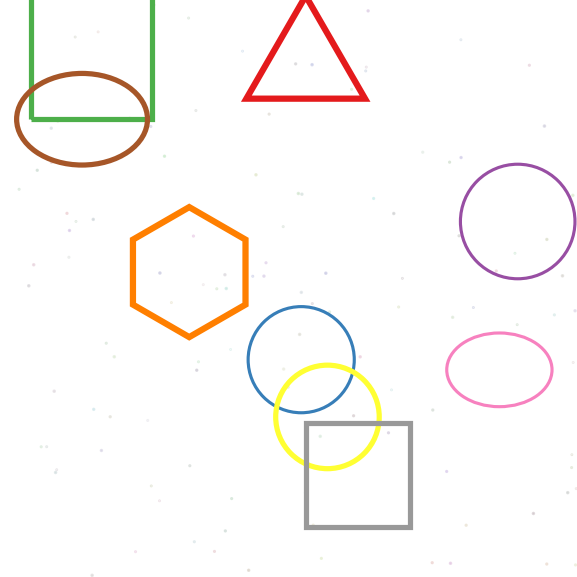[{"shape": "triangle", "thickness": 3, "radius": 0.59, "center": [0.529, 0.888]}, {"shape": "circle", "thickness": 1.5, "radius": 0.46, "center": [0.522, 0.376]}, {"shape": "square", "thickness": 2.5, "radius": 0.52, "center": [0.158, 0.898]}, {"shape": "circle", "thickness": 1.5, "radius": 0.5, "center": [0.896, 0.616]}, {"shape": "hexagon", "thickness": 3, "radius": 0.56, "center": [0.328, 0.528]}, {"shape": "circle", "thickness": 2.5, "radius": 0.45, "center": [0.567, 0.277]}, {"shape": "oval", "thickness": 2.5, "radius": 0.57, "center": [0.142, 0.793]}, {"shape": "oval", "thickness": 1.5, "radius": 0.46, "center": [0.865, 0.359]}, {"shape": "square", "thickness": 2.5, "radius": 0.45, "center": [0.62, 0.176]}]